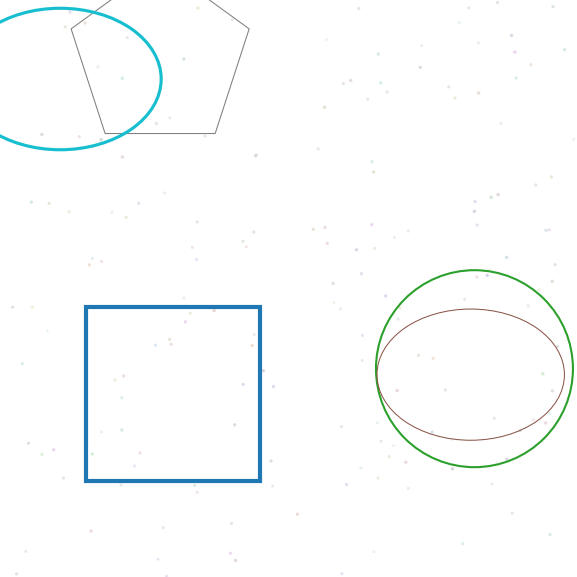[{"shape": "square", "thickness": 2, "radius": 0.75, "center": [0.299, 0.316]}, {"shape": "circle", "thickness": 1, "radius": 0.85, "center": [0.822, 0.361]}, {"shape": "oval", "thickness": 0.5, "radius": 0.81, "center": [0.815, 0.35]}, {"shape": "pentagon", "thickness": 0.5, "radius": 0.81, "center": [0.277, 0.899]}, {"shape": "oval", "thickness": 1.5, "radius": 0.88, "center": [0.104, 0.862]}]